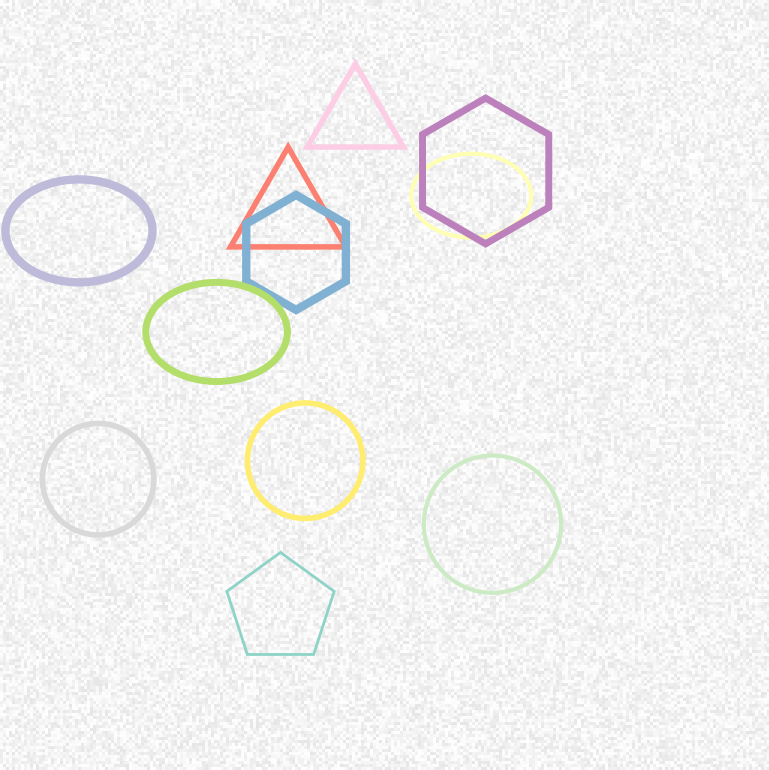[{"shape": "pentagon", "thickness": 1, "radius": 0.37, "center": [0.364, 0.209]}, {"shape": "oval", "thickness": 1.5, "radius": 0.39, "center": [0.612, 0.746]}, {"shape": "oval", "thickness": 3, "radius": 0.48, "center": [0.103, 0.7]}, {"shape": "triangle", "thickness": 2, "radius": 0.43, "center": [0.374, 0.723]}, {"shape": "hexagon", "thickness": 3, "radius": 0.37, "center": [0.385, 0.672]}, {"shape": "oval", "thickness": 2.5, "radius": 0.46, "center": [0.281, 0.569]}, {"shape": "triangle", "thickness": 2, "radius": 0.36, "center": [0.461, 0.845]}, {"shape": "circle", "thickness": 2, "radius": 0.36, "center": [0.127, 0.378]}, {"shape": "hexagon", "thickness": 2.5, "radius": 0.47, "center": [0.631, 0.778]}, {"shape": "circle", "thickness": 1.5, "radius": 0.45, "center": [0.64, 0.319]}, {"shape": "circle", "thickness": 2, "radius": 0.38, "center": [0.396, 0.402]}]